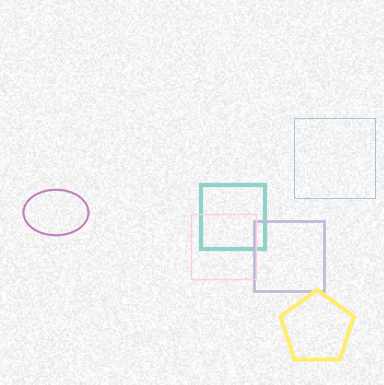[{"shape": "square", "thickness": 3, "radius": 0.41, "center": [0.605, 0.436]}, {"shape": "square", "thickness": 2, "radius": 0.46, "center": [0.751, 0.335]}, {"shape": "square", "thickness": 0.5, "radius": 0.52, "center": [0.869, 0.589]}, {"shape": "square", "thickness": 1, "radius": 0.42, "center": [0.581, 0.36]}, {"shape": "oval", "thickness": 1.5, "radius": 0.42, "center": [0.145, 0.448]}, {"shape": "pentagon", "thickness": 3, "radius": 0.5, "center": [0.824, 0.147]}]